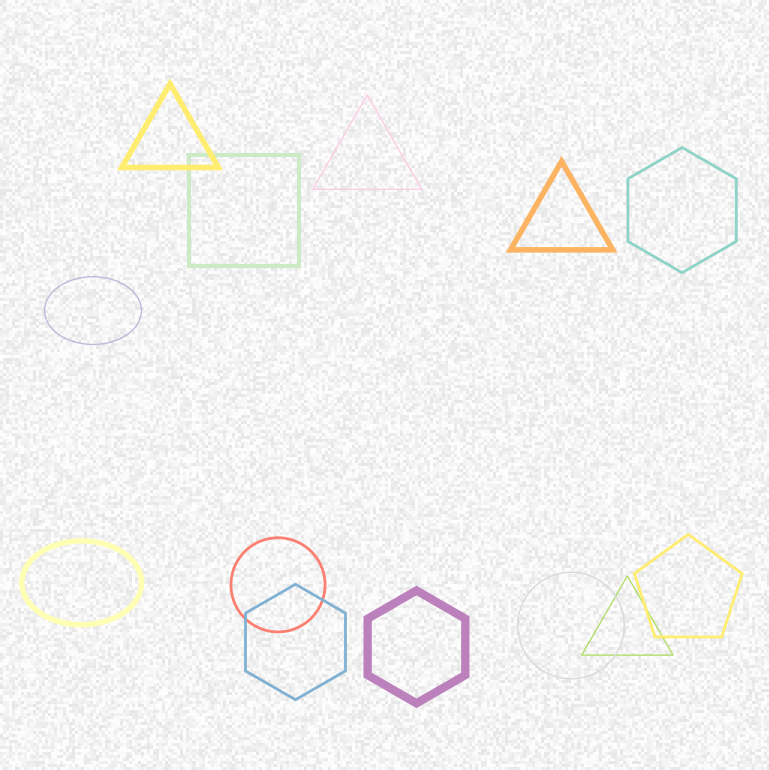[{"shape": "hexagon", "thickness": 1, "radius": 0.41, "center": [0.886, 0.727]}, {"shape": "oval", "thickness": 2, "radius": 0.39, "center": [0.106, 0.243]}, {"shape": "oval", "thickness": 0.5, "radius": 0.31, "center": [0.121, 0.597]}, {"shape": "circle", "thickness": 1, "radius": 0.31, "center": [0.361, 0.24]}, {"shape": "hexagon", "thickness": 1, "radius": 0.37, "center": [0.384, 0.166]}, {"shape": "triangle", "thickness": 2, "radius": 0.38, "center": [0.729, 0.714]}, {"shape": "triangle", "thickness": 0.5, "radius": 0.34, "center": [0.815, 0.183]}, {"shape": "triangle", "thickness": 0.5, "radius": 0.41, "center": [0.477, 0.795]}, {"shape": "circle", "thickness": 0.5, "radius": 0.35, "center": [0.742, 0.188]}, {"shape": "hexagon", "thickness": 3, "radius": 0.37, "center": [0.541, 0.16]}, {"shape": "square", "thickness": 1.5, "radius": 0.36, "center": [0.317, 0.726]}, {"shape": "triangle", "thickness": 2, "radius": 0.36, "center": [0.221, 0.819]}, {"shape": "pentagon", "thickness": 1, "radius": 0.37, "center": [0.894, 0.232]}]